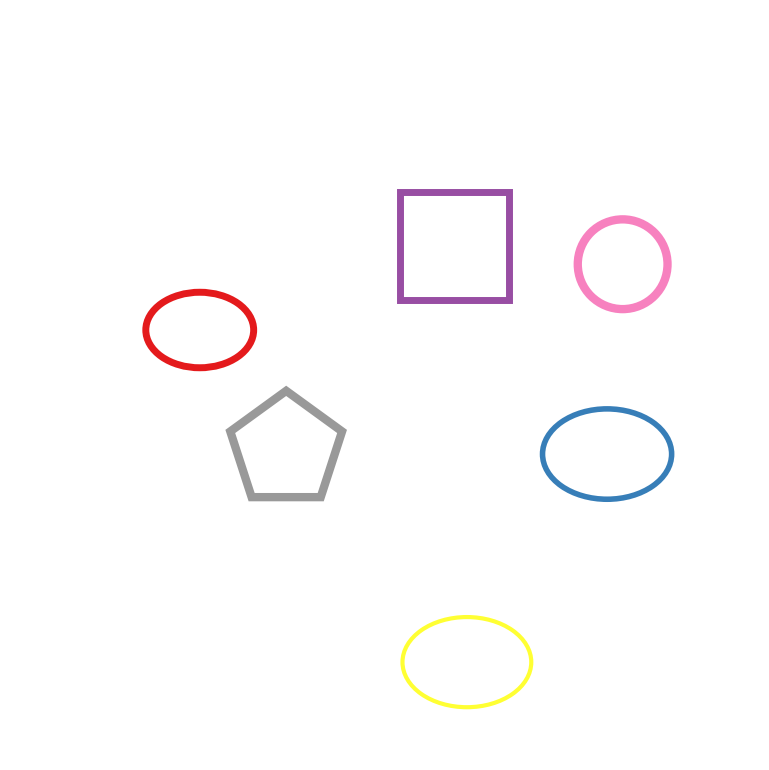[{"shape": "oval", "thickness": 2.5, "radius": 0.35, "center": [0.259, 0.571]}, {"shape": "oval", "thickness": 2, "radius": 0.42, "center": [0.788, 0.41]}, {"shape": "square", "thickness": 2.5, "radius": 0.35, "center": [0.59, 0.681]}, {"shape": "oval", "thickness": 1.5, "radius": 0.42, "center": [0.606, 0.14]}, {"shape": "circle", "thickness": 3, "radius": 0.29, "center": [0.809, 0.657]}, {"shape": "pentagon", "thickness": 3, "radius": 0.38, "center": [0.372, 0.416]}]